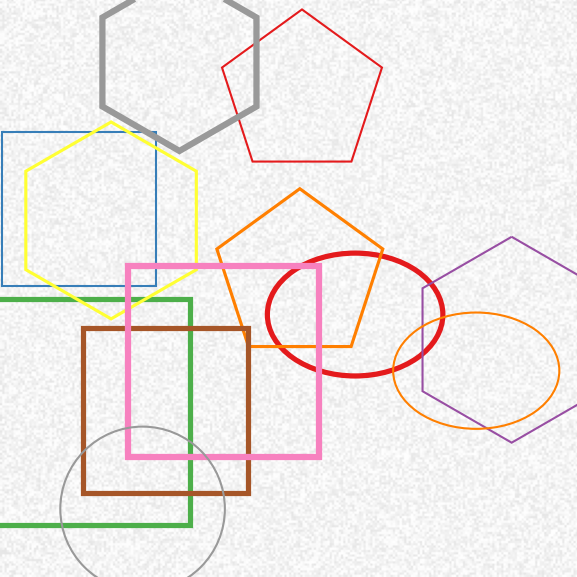[{"shape": "pentagon", "thickness": 1, "radius": 0.73, "center": [0.523, 0.837]}, {"shape": "oval", "thickness": 2.5, "radius": 0.76, "center": [0.615, 0.454]}, {"shape": "square", "thickness": 1, "radius": 0.67, "center": [0.137, 0.637]}, {"shape": "square", "thickness": 2.5, "radius": 0.98, "center": [0.133, 0.285]}, {"shape": "hexagon", "thickness": 1, "radius": 0.89, "center": [0.886, 0.411]}, {"shape": "oval", "thickness": 1, "radius": 0.72, "center": [0.825, 0.357]}, {"shape": "pentagon", "thickness": 1.5, "radius": 0.76, "center": [0.519, 0.521]}, {"shape": "hexagon", "thickness": 1.5, "radius": 0.85, "center": [0.192, 0.617]}, {"shape": "square", "thickness": 2.5, "radius": 0.72, "center": [0.286, 0.288]}, {"shape": "square", "thickness": 3, "radius": 0.83, "center": [0.388, 0.373]}, {"shape": "hexagon", "thickness": 3, "radius": 0.77, "center": [0.311, 0.892]}, {"shape": "circle", "thickness": 1, "radius": 0.71, "center": [0.247, 0.118]}]